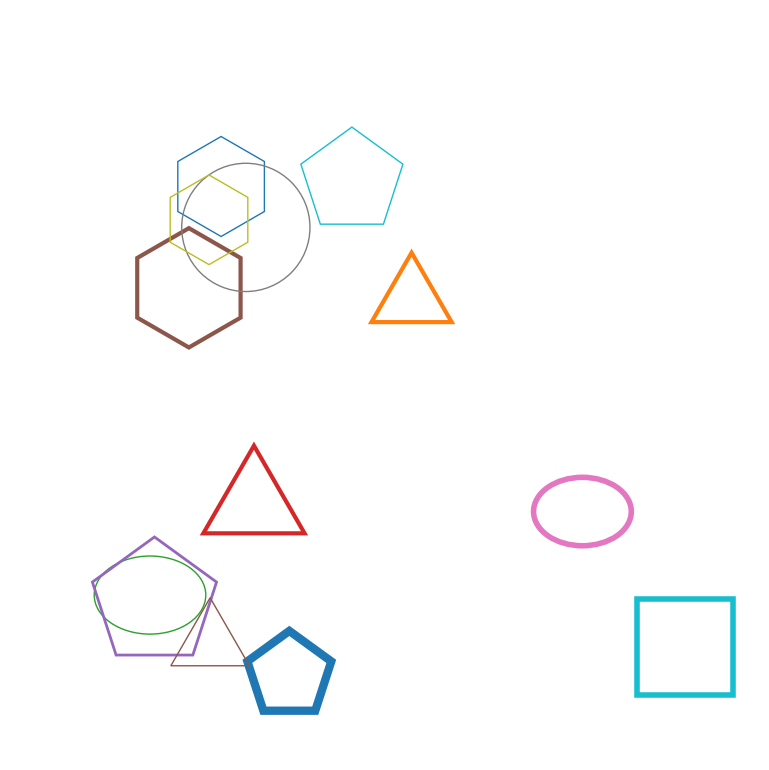[{"shape": "hexagon", "thickness": 0.5, "radius": 0.32, "center": [0.287, 0.758]}, {"shape": "pentagon", "thickness": 3, "radius": 0.29, "center": [0.376, 0.123]}, {"shape": "triangle", "thickness": 1.5, "radius": 0.3, "center": [0.535, 0.612]}, {"shape": "oval", "thickness": 0.5, "radius": 0.36, "center": [0.195, 0.227]}, {"shape": "triangle", "thickness": 1.5, "radius": 0.38, "center": [0.33, 0.345]}, {"shape": "pentagon", "thickness": 1, "radius": 0.42, "center": [0.201, 0.218]}, {"shape": "triangle", "thickness": 0.5, "radius": 0.29, "center": [0.273, 0.165]}, {"shape": "hexagon", "thickness": 1.5, "radius": 0.39, "center": [0.245, 0.626]}, {"shape": "oval", "thickness": 2, "radius": 0.32, "center": [0.756, 0.336]}, {"shape": "circle", "thickness": 0.5, "radius": 0.42, "center": [0.319, 0.705]}, {"shape": "hexagon", "thickness": 0.5, "radius": 0.29, "center": [0.271, 0.715]}, {"shape": "pentagon", "thickness": 0.5, "radius": 0.35, "center": [0.457, 0.765]}, {"shape": "square", "thickness": 2, "radius": 0.31, "center": [0.89, 0.16]}]